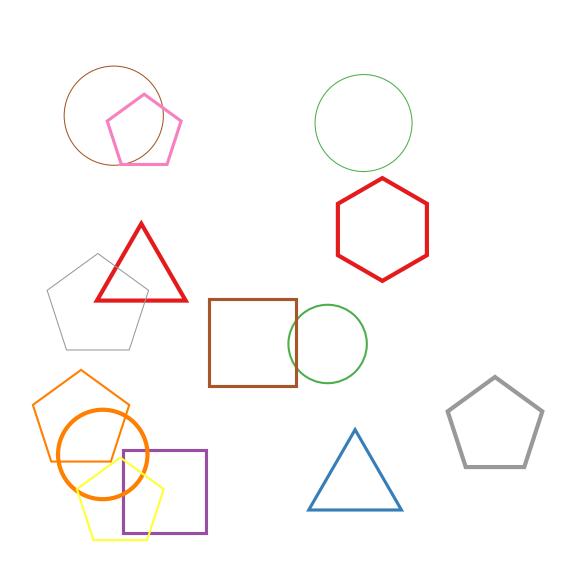[{"shape": "triangle", "thickness": 2, "radius": 0.44, "center": [0.245, 0.523]}, {"shape": "hexagon", "thickness": 2, "radius": 0.45, "center": [0.662, 0.602]}, {"shape": "triangle", "thickness": 1.5, "radius": 0.46, "center": [0.615, 0.162]}, {"shape": "circle", "thickness": 0.5, "radius": 0.42, "center": [0.63, 0.786]}, {"shape": "circle", "thickness": 1, "radius": 0.34, "center": [0.567, 0.403]}, {"shape": "square", "thickness": 1.5, "radius": 0.36, "center": [0.285, 0.148]}, {"shape": "circle", "thickness": 2, "radius": 0.39, "center": [0.178, 0.212]}, {"shape": "pentagon", "thickness": 1, "radius": 0.44, "center": [0.14, 0.271]}, {"shape": "pentagon", "thickness": 1, "radius": 0.4, "center": [0.208, 0.128]}, {"shape": "square", "thickness": 1.5, "radius": 0.38, "center": [0.437, 0.407]}, {"shape": "circle", "thickness": 0.5, "radius": 0.43, "center": [0.197, 0.799]}, {"shape": "pentagon", "thickness": 1.5, "radius": 0.34, "center": [0.25, 0.769]}, {"shape": "pentagon", "thickness": 2, "radius": 0.43, "center": [0.857, 0.26]}, {"shape": "pentagon", "thickness": 0.5, "radius": 0.46, "center": [0.169, 0.468]}]